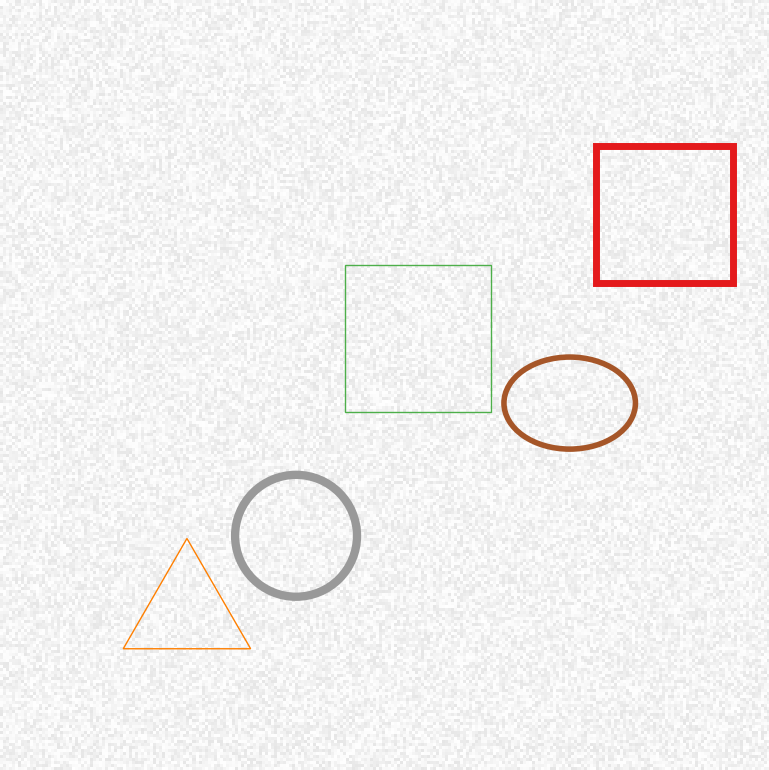[{"shape": "square", "thickness": 2.5, "radius": 0.45, "center": [0.863, 0.722]}, {"shape": "square", "thickness": 0.5, "radius": 0.48, "center": [0.543, 0.561]}, {"shape": "triangle", "thickness": 0.5, "radius": 0.48, "center": [0.243, 0.205]}, {"shape": "oval", "thickness": 2, "radius": 0.43, "center": [0.74, 0.477]}, {"shape": "circle", "thickness": 3, "radius": 0.4, "center": [0.384, 0.304]}]